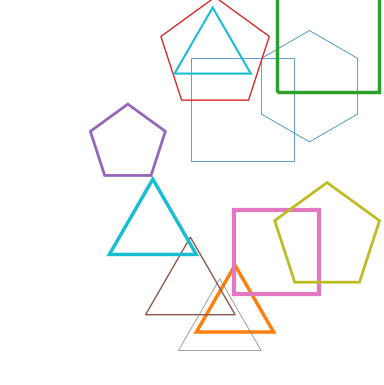[{"shape": "hexagon", "thickness": 0.5, "radius": 0.72, "center": [0.804, 0.776]}, {"shape": "square", "thickness": 0.5, "radius": 0.67, "center": [0.63, 0.717]}, {"shape": "triangle", "thickness": 2.5, "radius": 0.58, "center": [0.61, 0.195]}, {"shape": "square", "thickness": 2.5, "radius": 0.66, "center": [0.852, 0.893]}, {"shape": "pentagon", "thickness": 1, "radius": 0.74, "center": [0.559, 0.86]}, {"shape": "pentagon", "thickness": 2, "radius": 0.51, "center": [0.332, 0.627]}, {"shape": "triangle", "thickness": 1, "radius": 0.67, "center": [0.494, 0.25]}, {"shape": "square", "thickness": 3, "radius": 0.55, "center": [0.718, 0.345]}, {"shape": "triangle", "thickness": 0.5, "radius": 0.62, "center": [0.571, 0.151]}, {"shape": "pentagon", "thickness": 2, "radius": 0.72, "center": [0.85, 0.383]}, {"shape": "triangle", "thickness": 2.5, "radius": 0.65, "center": [0.397, 0.404]}, {"shape": "triangle", "thickness": 1.5, "radius": 0.57, "center": [0.552, 0.866]}]